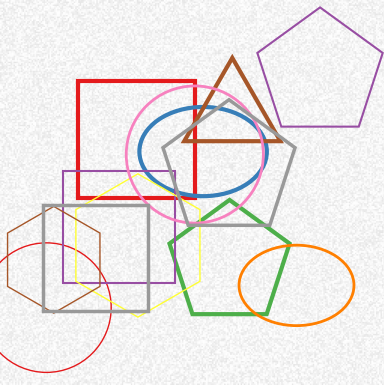[{"shape": "circle", "thickness": 1, "radius": 0.84, "center": [0.121, 0.201]}, {"shape": "square", "thickness": 3, "radius": 0.76, "center": [0.355, 0.638]}, {"shape": "oval", "thickness": 3, "radius": 0.83, "center": [0.528, 0.606]}, {"shape": "pentagon", "thickness": 3, "radius": 0.82, "center": [0.596, 0.317]}, {"shape": "square", "thickness": 1.5, "radius": 0.73, "center": [0.308, 0.411]}, {"shape": "pentagon", "thickness": 1.5, "radius": 0.86, "center": [0.831, 0.81]}, {"shape": "oval", "thickness": 2, "radius": 0.75, "center": [0.77, 0.259]}, {"shape": "hexagon", "thickness": 1, "radius": 0.93, "center": [0.358, 0.362]}, {"shape": "hexagon", "thickness": 1, "radius": 0.69, "center": [0.14, 0.325]}, {"shape": "triangle", "thickness": 3, "radius": 0.72, "center": [0.603, 0.705]}, {"shape": "circle", "thickness": 2, "radius": 0.89, "center": [0.506, 0.599]}, {"shape": "pentagon", "thickness": 2.5, "radius": 0.9, "center": [0.595, 0.561]}, {"shape": "square", "thickness": 2.5, "radius": 0.69, "center": [0.248, 0.329]}]